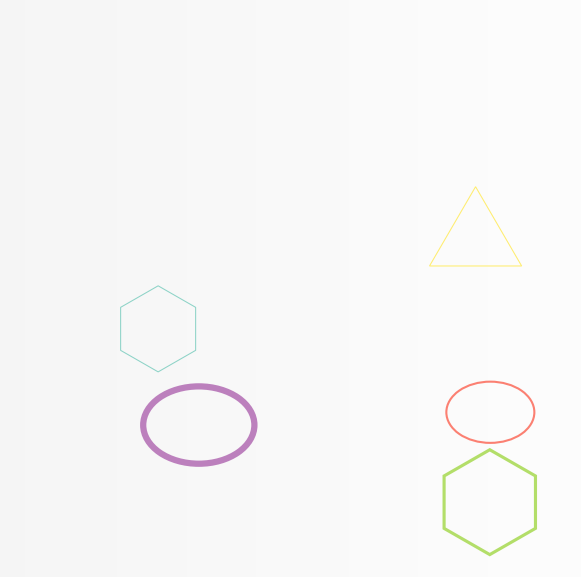[{"shape": "hexagon", "thickness": 0.5, "radius": 0.37, "center": [0.272, 0.43]}, {"shape": "oval", "thickness": 1, "radius": 0.38, "center": [0.844, 0.285]}, {"shape": "hexagon", "thickness": 1.5, "radius": 0.45, "center": [0.843, 0.13]}, {"shape": "oval", "thickness": 3, "radius": 0.48, "center": [0.342, 0.263]}, {"shape": "triangle", "thickness": 0.5, "radius": 0.46, "center": [0.818, 0.584]}]